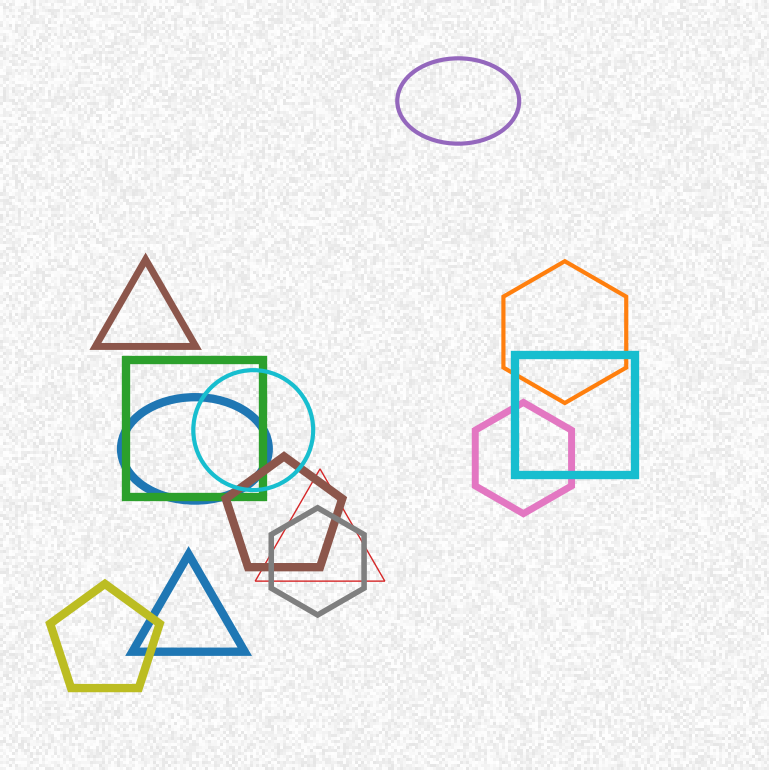[{"shape": "oval", "thickness": 3, "radius": 0.48, "center": [0.253, 0.417]}, {"shape": "triangle", "thickness": 3, "radius": 0.42, "center": [0.245, 0.196]}, {"shape": "hexagon", "thickness": 1.5, "radius": 0.46, "center": [0.734, 0.569]}, {"shape": "square", "thickness": 3, "radius": 0.44, "center": [0.253, 0.444]}, {"shape": "triangle", "thickness": 0.5, "radius": 0.49, "center": [0.416, 0.294]}, {"shape": "oval", "thickness": 1.5, "radius": 0.4, "center": [0.595, 0.869]}, {"shape": "triangle", "thickness": 2.5, "radius": 0.38, "center": [0.189, 0.588]}, {"shape": "pentagon", "thickness": 3, "radius": 0.4, "center": [0.369, 0.328]}, {"shape": "hexagon", "thickness": 2.5, "radius": 0.36, "center": [0.68, 0.405]}, {"shape": "hexagon", "thickness": 2, "radius": 0.35, "center": [0.413, 0.271]}, {"shape": "pentagon", "thickness": 3, "radius": 0.37, "center": [0.136, 0.167]}, {"shape": "square", "thickness": 3, "radius": 0.39, "center": [0.747, 0.461]}, {"shape": "circle", "thickness": 1.5, "radius": 0.39, "center": [0.329, 0.441]}]